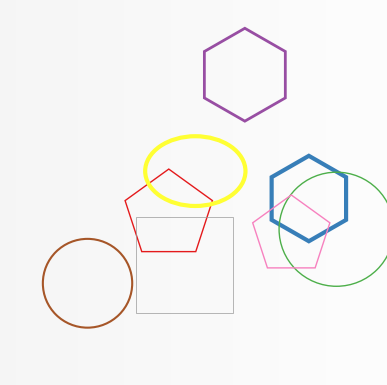[{"shape": "pentagon", "thickness": 1, "radius": 0.59, "center": [0.436, 0.442]}, {"shape": "hexagon", "thickness": 3, "radius": 0.55, "center": [0.797, 0.484]}, {"shape": "circle", "thickness": 1, "radius": 0.74, "center": [0.868, 0.405]}, {"shape": "hexagon", "thickness": 2, "radius": 0.6, "center": [0.632, 0.806]}, {"shape": "oval", "thickness": 3, "radius": 0.65, "center": [0.504, 0.556]}, {"shape": "circle", "thickness": 1.5, "radius": 0.58, "center": [0.226, 0.264]}, {"shape": "pentagon", "thickness": 1, "radius": 0.52, "center": [0.752, 0.389]}, {"shape": "square", "thickness": 0.5, "radius": 0.63, "center": [0.477, 0.311]}]